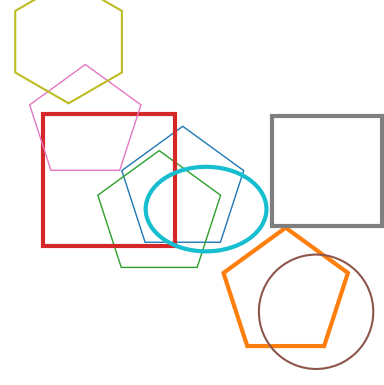[{"shape": "pentagon", "thickness": 1, "radius": 0.83, "center": [0.475, 0.505]}, {"shape": "pentagon", "thickness": 3, "radius": 0.85, "center": [0.742, 0.239]}, {"shape": "pentagon", "thickness": 1, "radius": 0.84, "center": [0.414, 0.441]}, {"shape": "square", "thickness": 3, "radius": 0.85, "center": [0.283, 0.533]}, {"shape": "circle", "thickness": 1.5, "radius": 0.74, "center": [0.821, 0.19]}, {"shape": "pentagon", "thickness": 1, "radius": 0.76, "center": [0.222, 0.681]}, {"shape": "square", "thickness": 3, "radius": 0.71, "center": [0.849, 0.556]}, {"shape": "hexagon", "thickness": 1.5, "radius": 0.8, "center": [0.178, 0.892]}, {"shape": "oval", "thickness": 3, "radius": 0.78, "center": [0.535, 0.457]}]